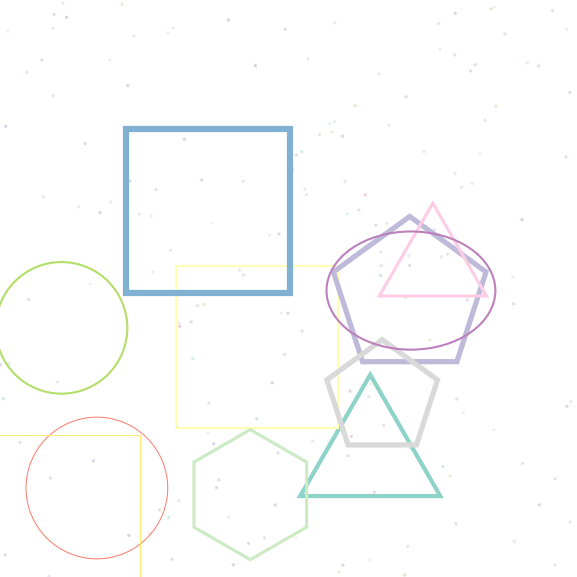[{"shape": "triangle", "thickness": 2, "radius": 0.7, "center": [0.641, 0.21]}, {"shape": "square", "thickness": 1, "radius": 0.7, "center": [0.446, 0.398]}, {"shape": "pentagon", "thickness": 2.5, "radius": 0.69, "center": [0.709, 0.485]}, {"shape": "circle", "thickness": 0.5, "radius": 0.61, "center": [0.168, 0.154]}, {"shape": "square", "thickness": 3, "radius": 0.71, "center": [0.36, 0.634]}, {"shape": "circle", "thickness": 1, "radius": 0.57, "center": [0.107, 0.431]}, {"shape": "triangle", "thickness": 1.5, "radius": 0.54, "center": [0.75, 0.54]}, {"shape": "pentagon", "thickness": 2.5, "radius": 0.5, "center": [0.662, 0.31]}, {"shape": "oval", "thickness": 1, "radius": 0.73, "center": [0.712, 0.496]}, {"shape": "hexagon", "thickness": 1.5, "radius": 0.56, "center": [0.433, 0.143]}, {"shape": "square", "thickness": 0.5, "radius": 0.7, "center": [0.101, 0.106]}]